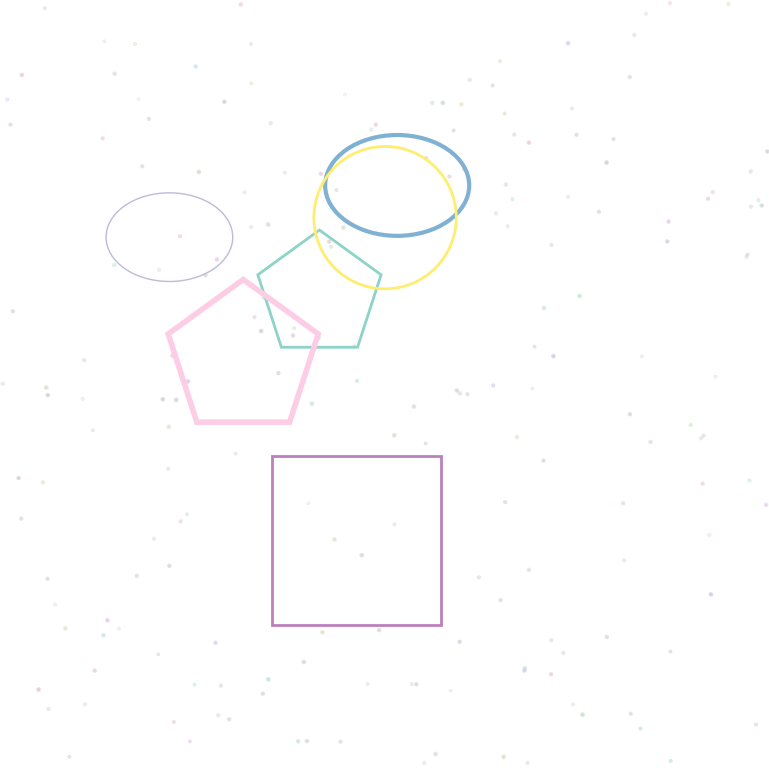[{"shape": "pentagon", "thickness": 1, "radius": 0.42, "center": [0.415, 0.617]}, {"shape": "oval", "thickness": 0.5, "radius": 0.41, "center": [0.22, 0.692]}, {"shape": "oval", "thickness": 1.5, "radius": 0.47, "center": [0.516, 0.759]}, {"shape": "pentagon", "thickness": 2, "radius": 0.51, "center": [0.316, 0.535]}, {"shape": "square", "thickness": 1, "radius": 0.55, "center": [0.463, 0.298]}, {"shape": "circle", "thickness": 1, "radius": 0.46, "center": [0.5, 0.717]}]